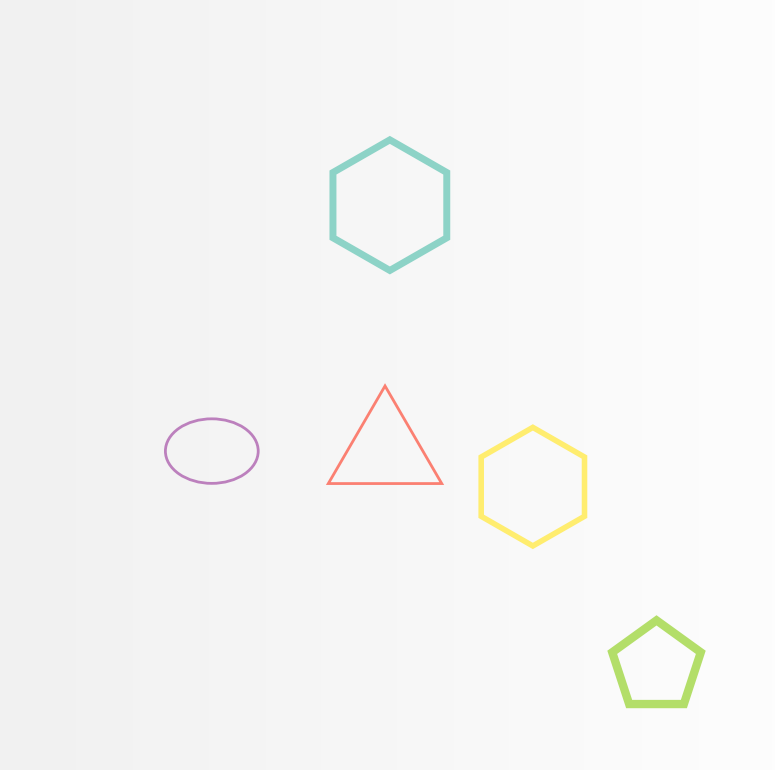[{"shape": "hexagon", "thickness": 2.5, "radius": 0.42, "center": [0.503, 0.734]}, {"shape": "triangle", "thickness": 1, "radius": 0.42, "center": [0.497, 0.414]}, {"shape": "pentagon", "thickness": 3, "radius": 0.3, "center": [0.847, 0.134]}, {"shape": "oval", "thickness": 1, "radius": 0.3, "center": [0.273, 0.414]}, {"shape": "hexagon", "thickness": 2, "radius": 0.38, "center": [0.688, 0.368]}]